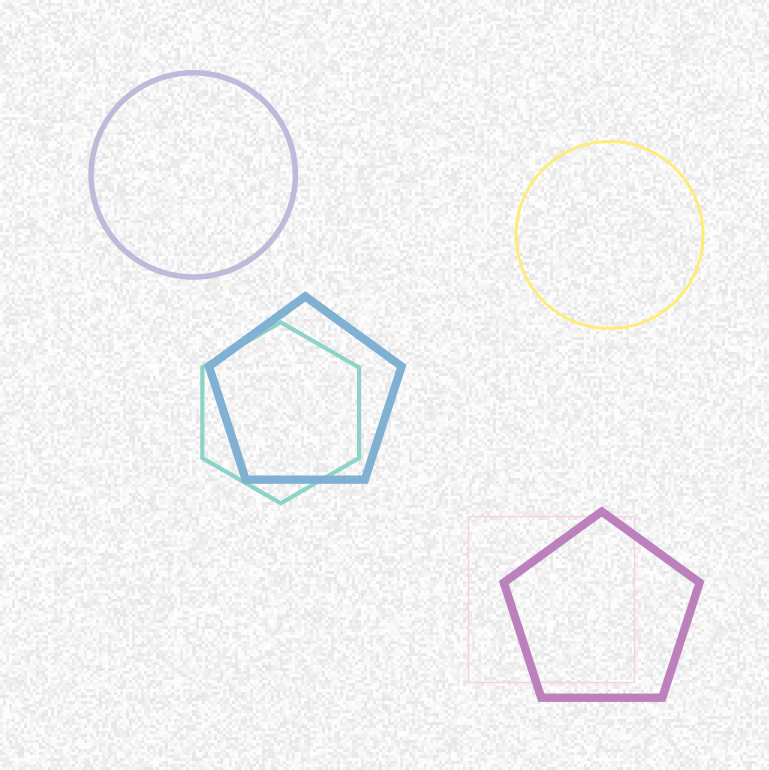[{"shape": "hexagon", "thickness": 1.5, "radius": 0.59, "center": [0.365, 0.464]}, {"shape": "circle", "thickness": 2, "radius": 0.66, "center": [0.251, 0.773]}, {"shape": "pentagon", "thickness": 3, "radius": 0.66, "center": [0.396, 0.484]}, {"shape": "square", "thickness": 0.5, "radius": 0.54, "center": [0.715, 0.223]}, {"shape": "pentagon", "thickness": 3, "radius": 0.67, "center": [0.781, 0.202]}, {"shape": "circle", "thickness": 1, "radius": 0.61, "center": [0.792, 0.695]}]